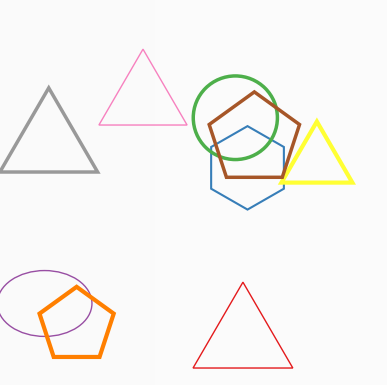[{"shape": "triangle", "thickness": 1, "radius": 0.74, "center": [0.627, 0.118]}, {"shape": "hexagon", "thickness": 1.5, "radius": 0.54, "center": [0.639, 0.564]}, {"shape": "circle", "thickness": 2.5, "radius": 0.54, "center": [0.607, 0.694]}, {"shape": "oval", "thickness": 1, "radius": 0.61, "center": [0.115, 0.212]}, {"shape": "pentagon", "thickness": 3, "radius": 0.5, "center": [0.198, 0.154]}, {"shape": "triangle", "thickness": 3, "radius": 0.53, "center": [0.818, 0.579]}, {"shape": "pentagon", "thickness": 2.5, "radius": 0.61, "center": [0.656, 0.639]}, {"shape": "triangle", "thickness": 1, "radius": 0.66, "center": [0.369, 0.741]}, {"shape": "triangle", "thickness": 2.5, "radius": 0.73, "center": [0.126, 0.626]}]